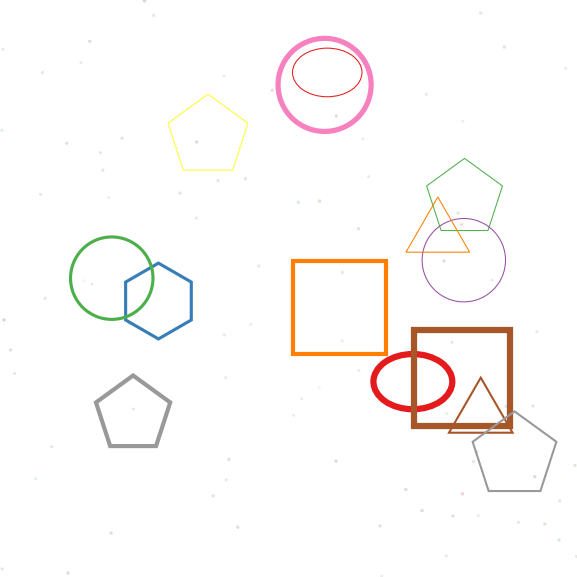[{"shape": "oval", "thickness": 3, "radius": 0.34, "center": [0.715, 0.338]}, {"shape": "oval", "thickness": 0.5, "radius": 0.3, "center": [0.567, 0.874]}, {"shape": "hexagon", "thickness": 1.5, "radius": 0.33, "center": [0.274, 0.478]}, {"shape": "circle", "thickness": 1.5, "radius": 0.36, "center": [0.194, 0.517]}, {"shape": "pentagon", "thickness": 0.5, "radius": 0.35, "center": [0.804, 0.656]}, {"shape": "circle", "thickness": 0.5, "radius": 0.36, "center": [0.803, 0.549]}, {"shape": "triangle", "thickness": 0.5, "radius": 0.32, "center": [0.758, 0.594]}, {"shape": "square", "thickness": 2, "radius": 0.4, "center": [0.589, 0.467]}, {"shape": "pentagon", "thickness": 0.5, "radius": 0.36, "center": [0.36, 0.763]}, {"shape": "triangle", "thickness": 1, "radius": 0.32, "center": [0.832, 0.282]}, {"shape": "square", "thickness": 3, "radius": 0.42, "center": [0.8, 0.344]}, {"shape": "circle", "thickness": 2.5, "radius": 0.4, "center": [0.562, 0.852]}, {"shape": "pentagon", "thickness": 2, "radius": 0.34, "center": [0.23, 0.281]}, {"shape": "pentagon", "thickness": 1, "radius": 0.38, "center": [0.891, 0.211]}]